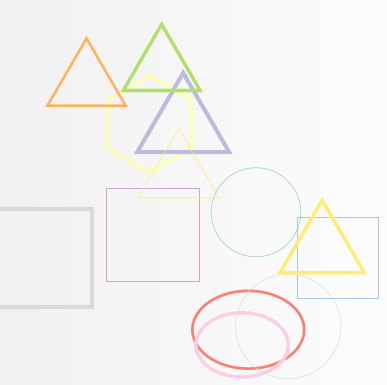[{"shape": "circle", "thickness": 0.5, "radius": 0.58, "center": [0.661, 0.449]}, {"shape": "hexagon", "thickness": 2.5, "radius": 0.63, "center": [0.386, 0.678]}, {"shape": "triangle", "thickness": 3, "radius": 0.68, "center": [0.473, 0.674]}, {"shape": "oval", "thickness": 2, "radius": 0.72, "center": [0.641, 0.144]}, {"shape": "square", "thickness": 0.5, "radius": 0.53, "center": [0.871, 0.331]}, {"shape": "triangle", "thickness": 2, "radius": 0.58, "center": [0.223, 0.784]}, {"shape": "triangle", "thickness": 2.5, "radius": 0.57, "center": [0.417, 0.822]}, {"shape": "oval", "thickness": 2.5, "radius": 0.6, "center": [0.625, 0.104]}, {"shape": "square", "thickness": 3, "radius": 0.64, "center": [0.11, 0.33]}, {"shape": "square", "thickness": 0.5, "radius": 0.61, "center": [0.393, 0.391]}, {"shape": "circle", "thickness": 0.5, "radius": 0.68, "center": [0.744, 0.152]}, {"shape": "triangle", "thickness": 2.5, "radius": 0.63, "center": [0.831, 0.355]}, {"shape": "triangle", "thickness": 0.5, "radius": 0.6, "center": [0.461, 0.546]}]